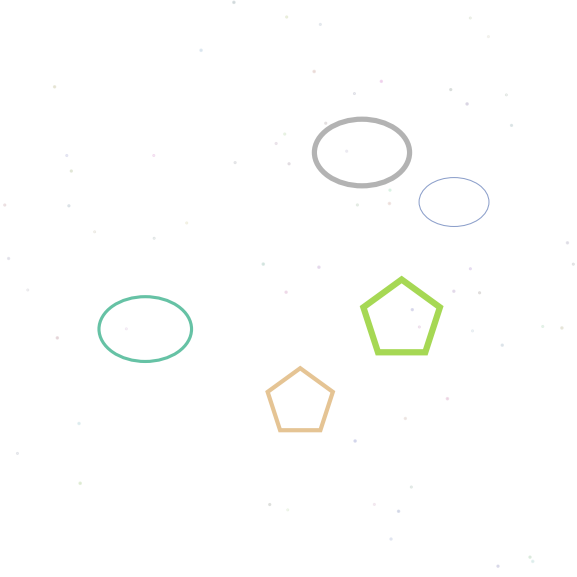[{"shape": "oval", "thickness": 1.5, "radius": 0.4, "center": [0.252, 0.429]}, {"shape": "oval", "thickness": 0.5, "radius": 0.3, "center": [0.786, 0.649]}, {"shape": "pentagon", "thickness": 3, "radius": 0.35, "center": [0.695, 0.445]}, {"shape": "pentagon", "thickness": 2, "radius": 0.3, "center": [0.52, 0.302]}, {"shape": "oval", "thickness": 2.5, "radius": 0.41, "center": [0.627, 0.735]}]